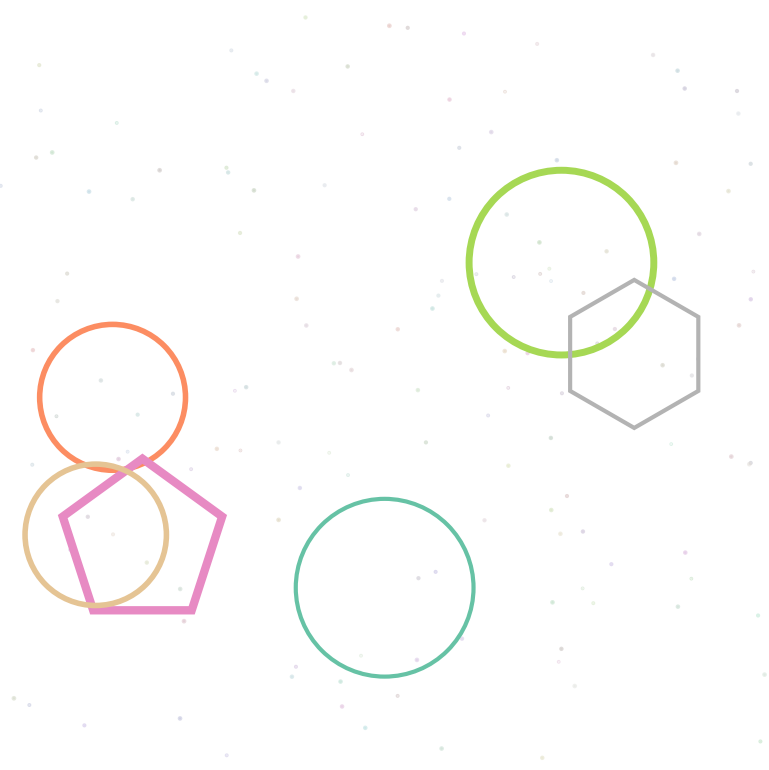[{"shape": "circle", "thickness": 1.5, "radius": 0.58, "center": [0.5, 0.237]}, {"shape": "circle", "thickness": 2, "radius": 0.47, "center": [0.146, 0.484]}, {"shape": "pentagon", "thickness": 3, "radius": 0.54, "center": [0.185, 0.295]}, {"shape": "circle", "thickness": 2.5, "radius": 0.6, "center": [0.729, 0.659]}, {"shape": "circle", "thickness": 2, "radius": 0.46, "center": [0.124, 0.305]}, {"shape": "hexagon", "thickness": 1.5, "radius": 0.48, "center": [0.824, 0.54]}]